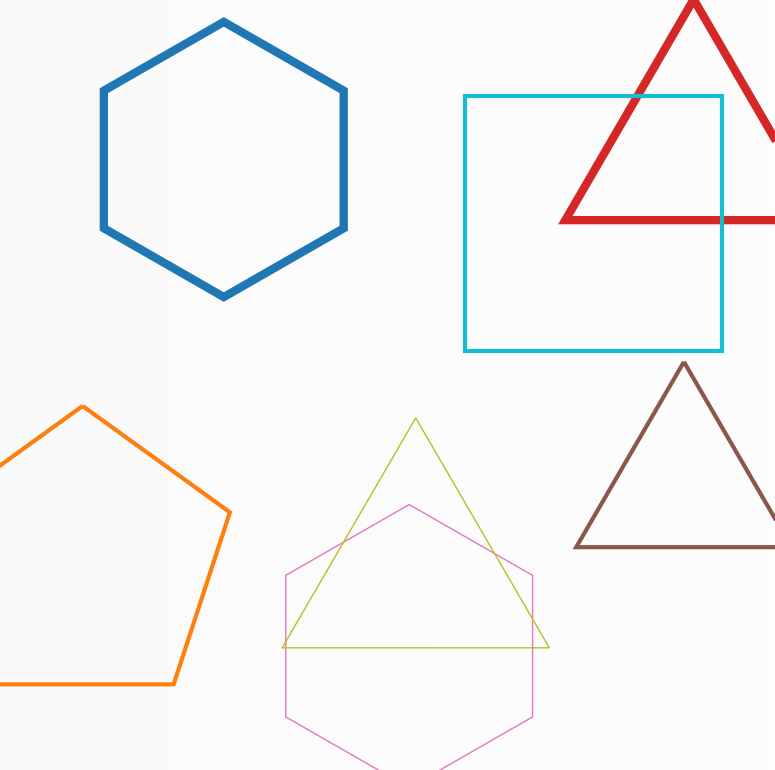[{"shape": "hexagon", "thickness": 3, "radius": 0.89, "center": [0.289, 0.793]}, {"shape": "pentagon", "thickness": 1.5, "radius": 1.0, "center": [0.107, 0.273]}, {"shape": "triangle", "thickness": 3, "radius": 0.96, "center": [0.895, 0.81]}, {"shape": "triangle", "thickness": 1.5, "radius": 0.8, "center": [0.882, 0.37]}, {"shape": "hexagon", "thickness": 0.5, "radius": 0.92, "center": [0.528, 0.161]}, {"shape": "triangle", "thickness": 0.5, "radius": 1.0, "center": [0.536, 0.258]}, {"shape": "square", "thickness": 1.5, "radius": 0.83, "center": [0.766, 0.71]}]